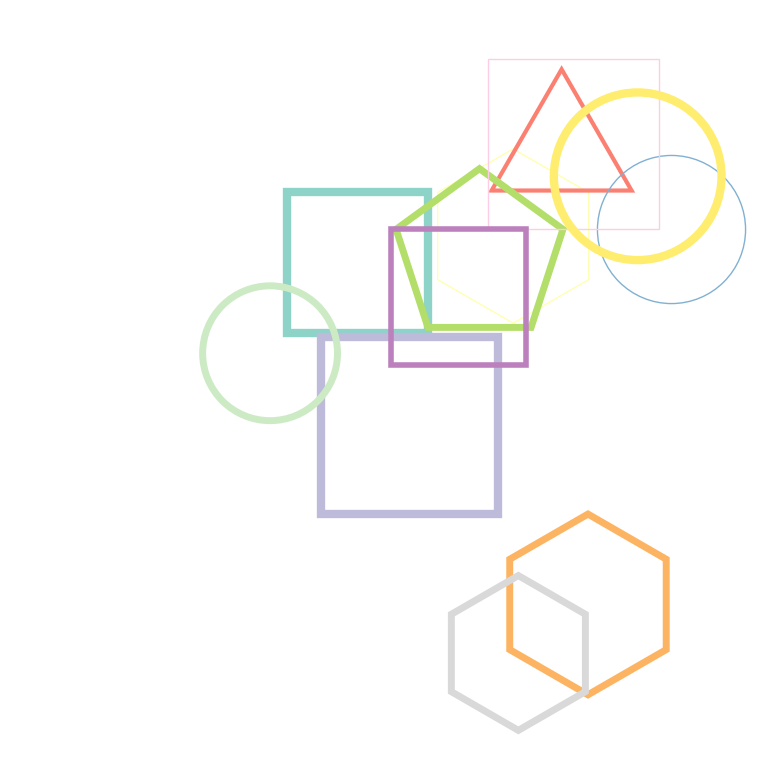[{"shape": "square", "thickness": 3, "radius": 0.46, "center": [0.464, 0.659]}, {"shape": "hexagon", "thickness": 0.5, "radius": 0.57, "center": [0.666, 0.693]}, {"shape": "square", "thickness": 3, "radius": 0.57, "center": [0.532, 0.447]}, {"shape": "triangle", "thickness": 1.5, "radius": 0.52, "center": [0.729, 0.805]}, {"shape": "circle", "thickness": 0.5, "radius": 0.48, "center": [0.872, 0.702]}, {"shape": "hexagon", "thickness": 2.5, "radius": 0.59, "center": [0.764, 0.215]}, {"shape": "pentagon", "thickness": 2.5, "radius": 0.57, "center": [0.623, 0.667]}, {"shape": "square", "thickness": 0.5, "radius": 0.55, "center": [0.745, 0.813]}, {"shape": "hexagon", "thickness": 2.5, "radius": 0.5, "center": [0.673, 0.152]}, {"shape": "square", "thickness": 2, "radius": 0.44, "center": [0.595, 0.614]}, {"shape": "circle", "thickness": 2.5, "radius": 0.44, "center": [0.351, 0.541]}, {"shape": "circle", "thickness": 3, "radius": 0.54, "center": [0.828, 0.771]}]